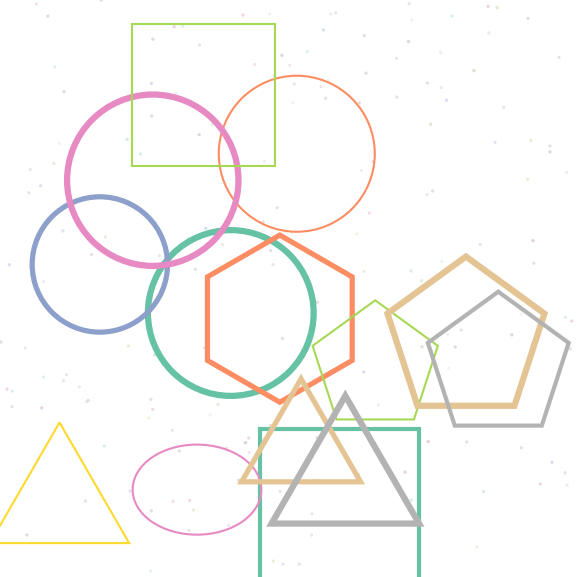[{"shape": "circle", "thickness": 3, "radius": 0.72, "center": [0.4, 0.457]}, {"shape": "square", "thickness": 2, "radius": 0.69, "center": [0.588, 0.119]}, {"shape": "hexagon", "thickness": 2.5, "radius": 0.72, "center": [0.485, 0.447]}, {"shape": "circle", "thickness": 1, "radius": 0.68, "center": [0.514, 0.733]}, {"shape": "circle", "thickness": 2.5, "radius": 0.59, "center": [0.173, 0.541]}, {"shape": "oval", "thickness": 1, "radius": 0.56, "center": [0.341, 0.151]}, {"shape": "circle", "thickness": 3, "radius": 0.74, "center": [0.265, 0.687]}, {"shape": "pentagon", "thickness": 1, "radius": 0.57, "center": [0.65, 0.365]}, {"shape": "square", "thickness": 1, "radius": 0.62, "center": [0.352, 0.835]}, {"shape": "triangle", "thickness": 1, "radius": 0.7, "center": [0.103, 0.128]}, {"shape": "triangle", "thickness": 2.5, "radius": 0.59, "center": [0.521, 0.224]}, {"shape": "pentagon", "thickness": 3, "radius": 0.71, "center": [0.807, 0.412]}, {"shape": "pentagon", "thickness": 2, "radius": 0.64, "center": [0.863, 0.366]}, {"shape": "triangle", "thickness": 3, "radius": 0.74, "center": [0.598, 0.166]}]